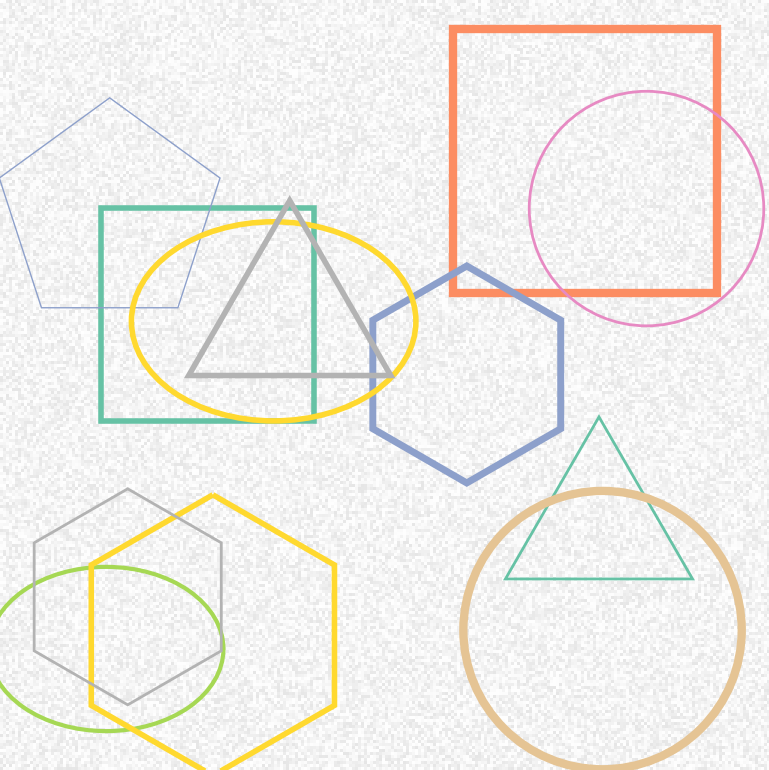[{"shape": "triangle", "thickness": 1, "radius": 0.7, "center": [0.778, 0.318]}, {"shape": "square", "thickness": 2, "radius": 0.69, "center": [0.27, 0.592]}, {"shape": "square", "thickness": 3, "radius": 0.86, "center": [0.76, 0.791]}, {"shape": "hexagon", "thickness": 2.5, "radius": 0.7, "center": [0.606, 0.514]}, {"shape": "pentagon", "thickness": 0.5, "radius": 0.75, "center": [0.142, 0.722]}, {"shape": "circle", "thickness": 1, "radius": 0.76, "center": [0.84, 0.729]}, {"shape": "oval", "thickness": 1.5, "radius": 0.76, "center": [0.138, 0.157]}, {"shape": "oval", "thickness": 2, "radius": 0.92, "center": [0.355, 0.583]}, {"shape": "hexagon", "thickness": 2, "radius": 0.91, "center": [0.276, 0.175]}, {"shape": "circle", "thickness": 3, "radius": 0.9, "center": [0.783, 0.182]}, {"shape": "triangle", "thickness": 2, "radius": 0.76, "center": [0.376, 0.588]}, {"shape": "hexagon", "thickness": 1, "radius": 0.7, "center": [0.166, 0.225]}]